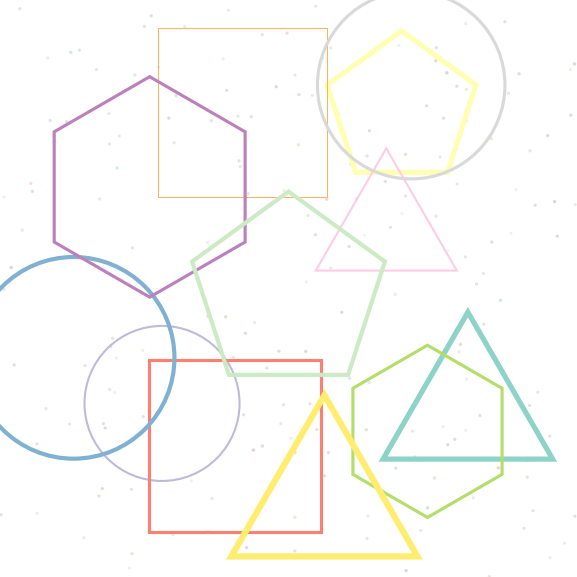[{"shape": "triangle", "thickness": 2.5, "radius": 0.85, "center": [0.81, 0.289]}, {"shape": "pentagon", "thickness": 2.5, "radius": 0.68, "center": [0.695, 0.81]}, {"shape": "circle", "thickness": 1, "radius": 0.67, "center": [0.281, 0.301]}, {"shape": "square", "thickness": 1.5, "radius": 0.75, "center": [0.407, 0.227]}, {"shape": "circle", "thickness": 2, "radius": 0.87, "center": [0.127, 0.379]}, {"shape": "square", "thickness": 0.5, "radius": 0.73, "center": [0.42, 0.804]}, {"shape": "hexagon", "thickness": 1.5, "radius": 0.75, "center": [0.74, 0.252]}, {"shape": "triangle", "thickness": 1, "radius": 0.71, "center": [0.669, 0.601]}, {"shape": "circle", "thickness": 1.5, "radius": 0.81, "center": [0.712, 0.852]}, {"shape": "hexagon", "thickness": 1.5, "radius": 0.95, "center": [0.259, 0.675]}, {"shape": "pentagon", "thickness": 2, "radius": 0.88, "center": [0.5, 0.492]}, {"shape": "triangle", "thickness": 3, "radius": 0.93, "center": [0.562, 0.129]}]